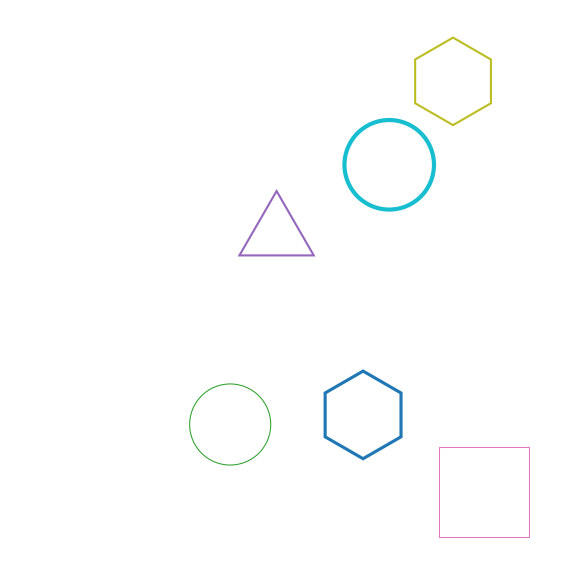[{"shape": "hexagon", "thickness": 1.5, "radius": 0.38, "center": [0.629, 0.281]}, {"shape": "circle", "thickness": 0.5, "radius": 0.35, "center": [0.399, 0.264]}, {"shape": "triangle", "thickness": 1, "radius": 0.37, "center": [0.479, 0.594]}, {"shape": "square", "thickness": 0.5, "radius": 0.39, "center": [0.838, 0.147]}, {"shape": "hexagon", "thickness": 1, "radius": 0.38, "center": [0.784, 0.858]}, {"shape": "circle", "thickness": 2, "radius": 0.39, "center": [0.674, 0.714]}]